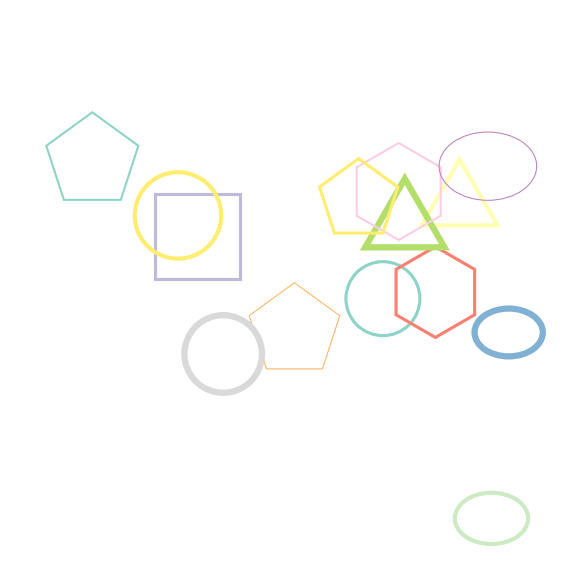[{"shape": "circle", "thickness": 1.5, "radius": 0.32, "center": [0.663, 0.482]}, {"shape": "pentagon", "thickness": 1, "radius": 0.42, "center": [0.16, 0.721]}, {"shape": "triangle", "thickness": 2, "radius": 0.38, "center": [0.796, 0.647]}, {"shape": "square", "thickness": 1.5, "radius": 0.36, "center": [0.342, 0.59]}, {"shape": "hexagon", "thickness": 1.5, "radius": 0.39, "center": [0.754, 0.493]}, {"shape": "oval", "thickness": 3, "radius": 0.3, "center": [0.881, 0.423]}, {"shape": "pentagon", "thickness": 0.5, "radius": 0.41, "center": [0.51, 0.427]}, {"shape": "triangle", "thickness": 3, "radius": 0.4, "center": [0.701, 0.611]}, {"shape": "hexagon", "thickness": 1, "radius": 0.42, "center": [0.69, 0.668]}, {"shape": "circle", "thickness": 3, "radius": 0.34, "center": [0.386, 0.386]}, {"shape": "oval", "thickness": 0.5, "radius": 0.42, "center": [0.845, 0.711]}, {"shape": "oval", "thickness": 2, "radius": 0.32, "center": [0.851, 0.101]}, {"shape": "pentagon", "thickness": 1.5, "radius": 0.36, "center": [0.621, 0.653]}, {"shape": "circle", "thickness": 2, "radius": 0.37, "center": [0.308, 0.626]}]